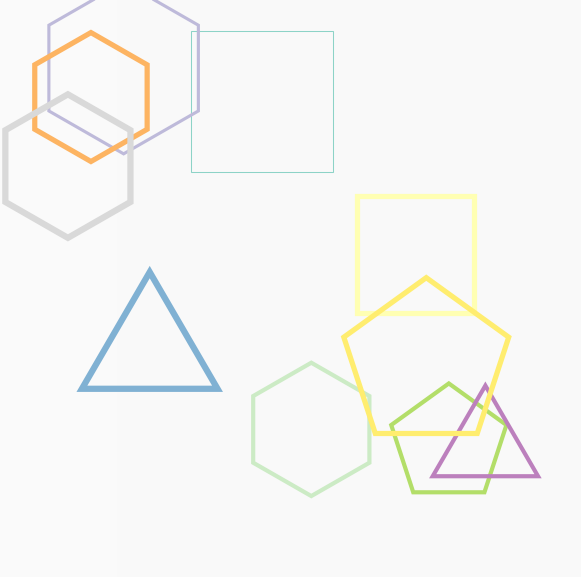[{"shape": "square", "thickness": 0.5, "radius": 0.61, "center": [0.451, 0.823]}, {"shape": "square", "thickness": 2.5, "radius": 0.51, "center": [0.715, 0.559]}, {"shape": "hexagon", "thickness": 1.5, "radius": 0.74, "center": [0.213, 0.881]}, {"shape": "triangle", "thickness": 3, "radius": 0.67, "center": [0.258, 0.393]}, {"shape": "hexagon", "thickness": 2.5, "radius": 0.56, "center": [0.156, 0.831]}, {"shape": "pentagon", "thickness": 2, "radius": 0.52, "center": [0.772, 0.231]}, {"shape": "hexagon", "thickness": 3, "radius": 0.62, "center": [0.117, 0.712]}, {"shape": "triangle", "thickness": 2, "radius": 0.52, "center": [0.835, 0.227]}, {"shape": "hexagon", "thickness": 2, "radius": 0.58, "center": [0.536, 0.256]}, {"shape": "pentagon", "thickness": 2.5, "radius": 0.75, "center": [0.733, 0.369]}]